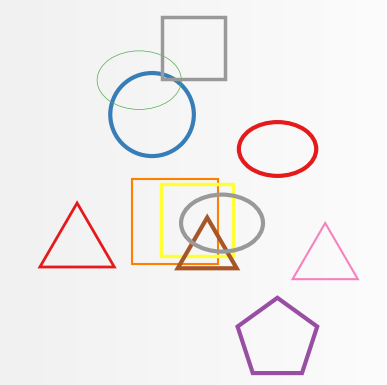[{"shape": "oval", "thickness": 3, "radius": 0.5, "center": [0.716, 0.613]}, {"shape": "triangle", "thickness": 2, "radius": 0.55, "center": [0.199, 0.362]}, {"shape": "circle", "thickness": 3, "radius": 0.54, "center": [0.392, 0.702]}, {"shape": "oval", "thickness": 0.5, "radius": 0.54, "center": [0.359, 0.792]}, {"shape": "pentagon", "thickness": 3, "radius": 0.54, "center": [0.716, 0.118]}, {"shape": "square", "thickness": 1.5, "radius": 0.56, "center": [0.451, 0.425]}, {"shape": "square", "thickness": 2.5, "radius": 0.46, "center": [0.508, 0.429]}, {"shape": "triangle", "thickness": 3, "radius": 0.44, "center": [0.535, 0.347]}, {"shape": "triangle", "thickness": 1.5, "radius": 0.49, "center": [0.839, 0.324]}, {"shape": "oval", "thickness": 3, "radius": 0.53, "center": [0.573, 0.42]}, {"shape": "square", "thickness": 2.5, "radius": 0.4, "center": [0.499, 0.875]}]